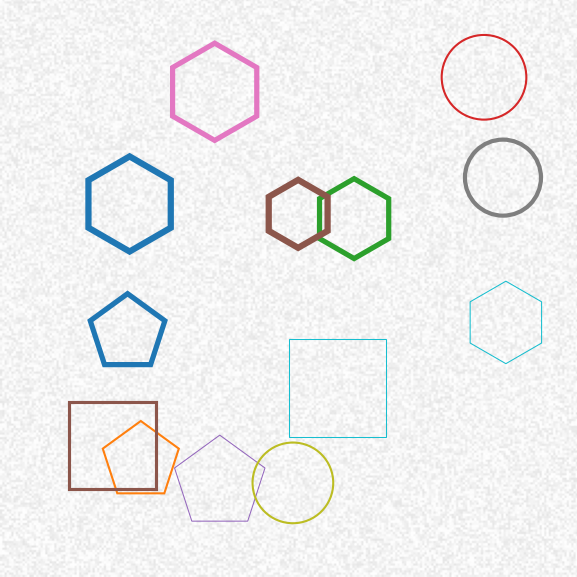[{"shape": "hexagon", "thickness": 3, "radius": 0.41, "center": [0.224, 0.646]}, {"shape": "pentagon", "thickness": 2.5, "radius": 0.34, "center": [0.221, 0.423]}, {"shape": "pentagon", "thickness": 1, "radius": 0.35, "center": [0.244, 0.201]}, {"shape": "hexagon", "thickness": 2.5, "radius": 0.35, "center": [0.613, 0.621]}, {"shape": "circle", "thickness": 1, "radius": 0.37, "center": [0.838, 0.865]}, {"shape": "pentagon", "thickness": 0.5, "radius": 0.41, "center": [0.381, 0.163]}, {"shape": "hexagon", "thickness": 3, "radius": 0.29, "center": [0.516, 0.629]}, {"shape": "square", "thickness": 1.5, "radius": 0.38, "center": [0.194, 0.227]}, {"shape": "hexagon", "thickness": 2.5, "radius": 0.42, "center": [0.372, 0.84]}, {"shape": "circle", "thickness": 2, "radius": 0.33, "center": [0.871, 0.692]}, {"shape": "circle", "thickness": 1, "radius": 0.35, "center": [0.507, 0.163]}, {"shape": "square", "thickness": 0.5, "radius": 0.42, "center": [0.585, 0.327]}, {"shape": "hexagon", "thickness": 0.5, "radius": 0.36, "center": [0.876, 0.441]}]